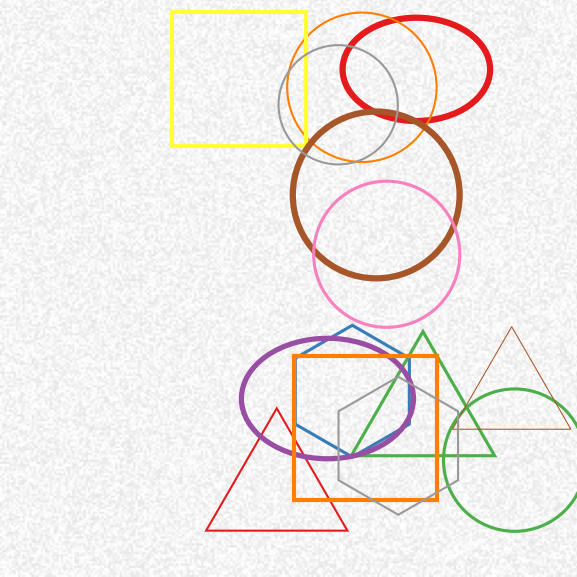[{"shape": "oval", "thickness": 3, "radius": 0.64, "center": [0.721, 0.879]}, {"shape": "triangle", "thickness": 1, "radius": 0.71, "center": [0.479, 0.151]}, {"shape": "hexagon", "thickness": 1.5, "radius": 0.57, "center": [0.61, 0.322]}, {"shape": "triangle", "thickness": 1.5, "radius": 0.72, "center": [0.732, 0.282]}, {"shape": "circle", "thickness": 1.5, "radius": 0.62, "center": [0.891, 0.202]}, {"shape": "oval", "thickness": 2.5, "radius": 0.74, "center": [0.567, 0.309]}, {"shape": "circle", "thickness": 1, "radius": 0.65, "center": [0.627, 0.848]}, {"shape": "square", "thickness": 2, "radius": 0.62, "center": [0.633, 0.258]}, {"shape": "square", "thickness": 2, "radius": 0.58, "center": [0.413, 0.863]}, {"shape": "circle", "thickness": 3, "radius": 0.72, "center": [0.651, 0.662]}, {"shape": "triangle", "thickness": 0.5, "radius": 0.59, "center": [0.886, 0.315]}, {"shape": "circle", "thickness": 1.5, "radius": 0.63, "center": [0.67, 0.559]}, {"shape": "hexagon", "thickness": 1, "radius": 0.6, "center": [0.69, 0.227]}, {"shape": "circle", "thickness": 1, "radius": 0.52, "center": [0.586, 0.818]}]